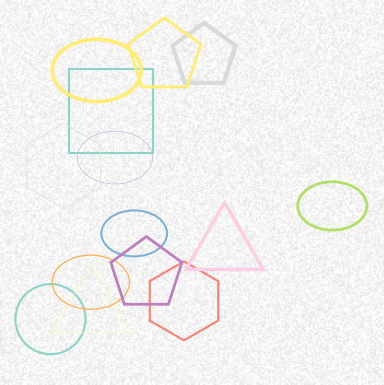[{"shape": "square", "thickness": 1.5, "radius": 0.54, "center": [0.288, 0.712]}, {"shape": "circle", "thickness": 1.5, "radius": 0.46, "center": [0.131, 0.171]}, {"shape": "triangle", "thickness": 0.5, "radius": 0.58, "center": [0.235, 0.195]}, {"shape": "oval", "thickness": 0.5, "radius": 0.49, "center": [0.298, 0.591]}, {"shape": "hexagon", "thickness": 1.5, "radius": 0.51, "center": [0.478, 0.219]}, {"shape": "oval", "thickness": 1.5, "radius": 0.43, "center": [0.349, 0.394]}, {"shape": "oval", "thickness": 1, "radius": 0.5, "center": [0.236, 0.267]}, {"shape": "oval", "thickness": 2, "radius": 0.45, "center": [0.863, 0.465]}, {"shape": "triangle", "thickness": 2.5, "radius": 0.58, "center": [0.583, 0.358]}, {"shape": "pentagon", "thickness": 3, "radius": 0.43, "center": [0.53, 0.855]}, {"shape": "pentagon", "thickness": 2, "radius": 0.49, "center": [0.38, 0.288]}, {"shape": "hexagon", "thickness": 0.5, "radius": 0.55, "center": [0.166, 0.569]}, {"shape": "oval", "thickness": 2.5, "radius": 0.58, "center": [0.251, 0.817]}, {"shape": "pentagon", "thickness": 2, "radius": 0.5, "center": [0.427, 0.854]}]